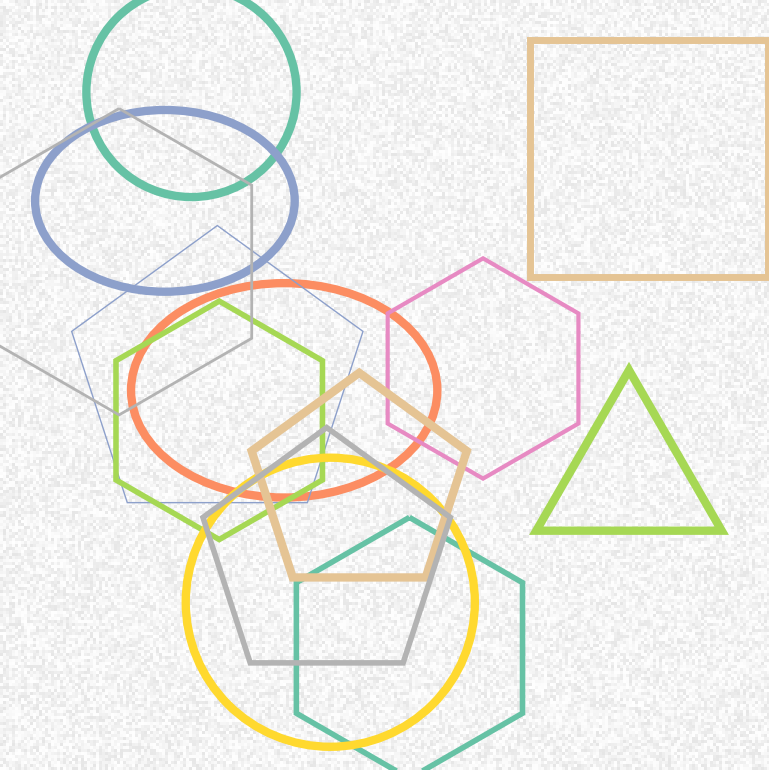[{"shape": "circle", "thickness": 3, "radius": 0.68, "center": [0.249, 0.881]}, {"shape": "hexagon", "thickness": 2, "radius": 0.85, "center": [0.532, 0.158]}, {"shape": "oval", "thickness": 3, "radius": 0.99, "center": [0.369, 0.493]}, {"shape": "pentagon", "thickness": 0.5, "radius": 0.99, "center": [0.282, 0.508]}, {"shape": "oval", "thickness": 3, "radius": 0.84, "center": [0.214, 0.739]}, {"shape": "hexagon", "thickness": 1.5, "radius": 0.72, "center": [0.627, 0.521]}, {"shape": "triangle", "thickness": 3, "radius": 0.7, "center": [0.817, 0.38]}, {"shape": "hexagon", "thickness": 2, "radius": 0.77, "center": [0.285, 0.454]}, {"shape": "circle", "thickness": 3, "radius": 0.94, "center": [0.429, 0.218]}, {"shape": "square", "thickness": 2.5, "radius": 0.77, "center": [0.843, 0.794]}, {"shape": "pentagon", "thickness": 3, "radius": 0.73, "center": [0.467, 0.369]}, {"shape": "pentagon", "thickness": 2, "radius": 0.84, "center": [0.424, 0.276]}, {"shape": "hexagon", "thickness": 1, "radius": 0.99, "center": [0.155, 0.66]}]